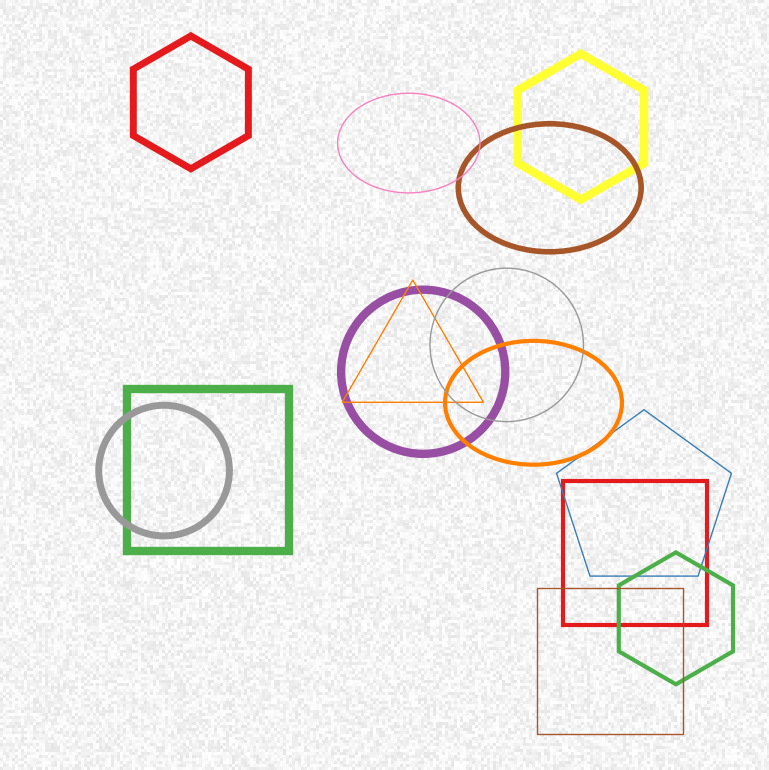[{"shape": "square", "thickness": 1.5, "radius": 0.47, "center": [0.825, 0.282]}, {"shape": "hexagon", "thickness": 2.5, "radius": 0.43, "center": [0.248, 0.867]}, {"shape": "pentagon", "thickness": 0.5, "radius": 0.6, "center": [0.836, 0.348]}, {"shape": "hexagon", "thickness": 1.5, "radius": 0.43, "center": [0.878, 0.197]}, {"shape": "square", "thickness": 3, "radius": 0.53, "center": [0.27, 0.39]}, {"shape": "circle", "thickness": 3, "radius": 0.53, "center": [0.55, 0.517]}, {"shape": "triangle", "thickness": 0.5, "radius": 0.53, "center": [0.536, 0.53]}, {"shape": "oval", "thickness": 1.5, "radius": 0.57, "center": [0.693, 0.477]}, {"shape": "hexagon", "thickness": 3, "radius": 0.47, "center": [0.755, 0.836]}, {"shape": "oval", "thickness": 2, "radius": 0.59, "center": [0.714, 0.756]}, {"shape": "square", "thickness": 0.5, "radius": 0.48, "center": [0.792, 0.142]}, {"shape": "oval", "thickness": 0.5, "radius": 0.46, "center": [0.531, 0.814]}, {"shape": "circle", "thickness": 0.5, "radius": 0.5, "center": [0.658, 0.552]}, {"shape": "circle", "thickness": 2.5, "radius": 0.42, "center": [0.213, 0.389]}]